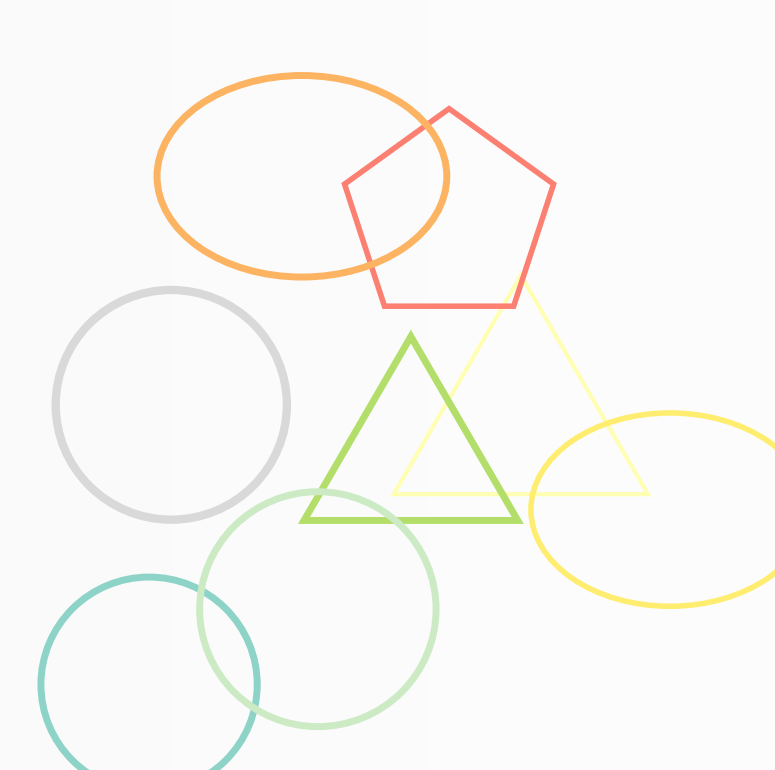[{"shape": "circle", "thickness": 2.5, "radius": 0.7, "center": [0.192, 0.111]}, {"shape": "triangle", "thickness": 1.5, "radius": 0.95, "center": [0.672, 0.453]}, {"shape": "pentagon", "thickness": 2, "radius": 0.71, "center": [0.579, 0.717]}, {"shape": "oval", "thickness": 2.5, "radius": 0.93, "center": [0.39, 0.771]}, {"shape": "triangle", "thickness": 2.5, "radius": 0.8, "center": [0.53, 0.404]}, {"shape": "circle", "thickness": 3, "radius": 0.75, "center": [0.221, 0.474]}, {"shape": "circle", "thickness": 2.5, "radius": 0.76, "center": [0.41, 0.209]}, {"shape": "oval", "thickness": 2, "radius": 0.9, "center": [0.864, 0.338]}]